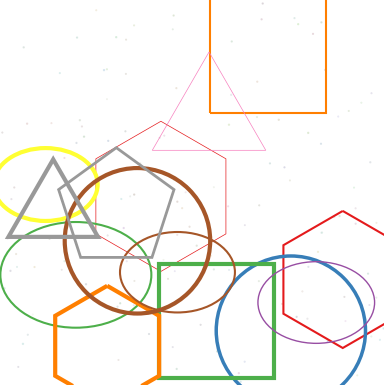[{"shape": "hexagon", "thickness": 1.5, "radius": 0.89, "center": [0.89, 0.274]}, {"shape": "hexagon", "thickness": 0.5, "radius": 0.98, "center": [0.418, 0.49]}, {"shape": "circle", "thickness": 2.5, "radius": 0.97, "center": [0.755, 0.141]}, {"shape": "oval", "thickness": 1.5, "radius": 0.98, "center": [0.197, 0.286]}, {"shape": "square", "thickness": 3, "radius": 0.74, "center": [0.563, 0.166]}, {"shape": "oval", "thickness": 1, "radius": 0.76, "center": [0.821, 0.214]}, {"shape": "square", "thickness": 1.5, "radius": 0.75, "center": [0.697, 0.856]}, {"shape": "hexagon", "thickness": 3, "radius": 0.78, "center": [0.278, 0.102]}, {"shape": "oval", "thickness": 3, "radius": 0.68, "center": [0.118, 0.521]}, {"shape": "circle", "thickness": 3, "radius": 0.94, "center": [0.357, 0.375]}, {"shape": "oval", "thickness": 1.5, "radius": 0.75, "center": [0.461, 0.293]}, {"shape": "triangle", "thickness": 0.5, "radius": 0.85, "center": [0.543, 0.695]}, {"shape": "pentagon", "thickness": 2, "radius": 0.79, "center": [0.302, 0.459]}, {"shape": "triangle", "thickness": 3, "radius": 0.67, "center": [0.138, 0.452]}]